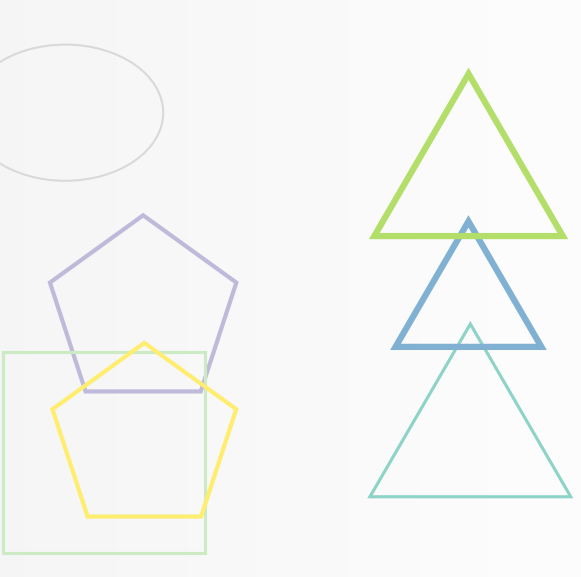[{"shape": "triangle", "thickness": 1.5, "radius": 1.0, "center": [0.809, 0.239]}, {"shape": "pentagon", "thickness": 2, "radius": 0.84, "center": [0.246, 0.458]}, {"shape": "triangle", "thickness": 3, "radius": 0.72, "center": [0.806, 0.471]}, {"shape": "triangle", "thickness": 3, "radius": 0.94, "center": [0.806, 0.684]}, {"shape": "oval", "thickness": 1, "radius": 0.84, "center": [0.112, 0.804]}, {"shape": "square", "thickness": 1.5, "radius": 0.87, "center": [0.179, 0.216]}, {"shape": "pentagon", "thickness": 2, "radius": 0.83, "center": [0.248, 0.239]}]